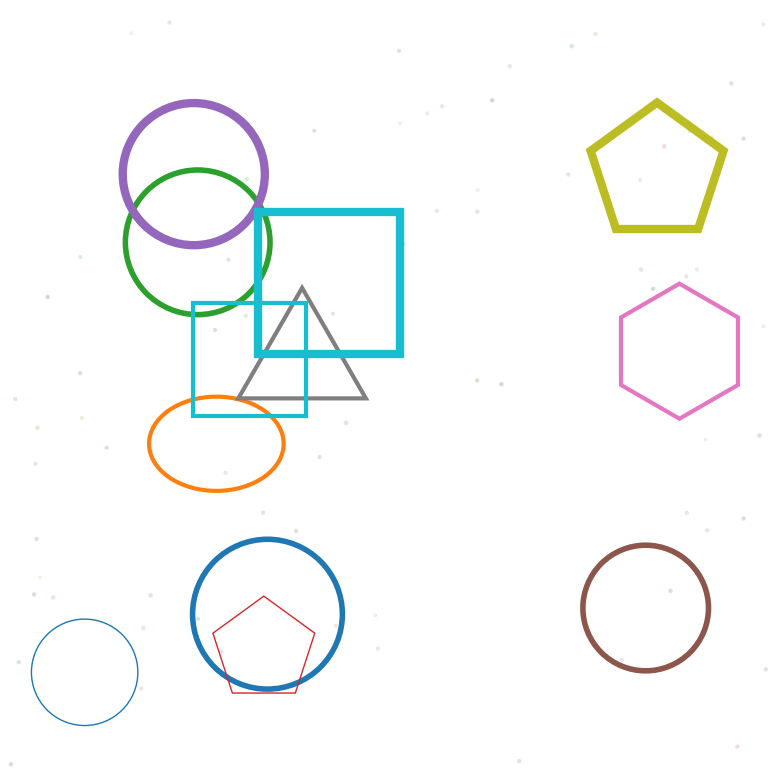[{"shape": "circle", "thickness": 2, "radius": 0.49, "center": [0.347, 0.202]}, {"shape": "circle", "thickness": 0.5, "radius": 0.35, "center": [0.11, 0.127]}, {"shape": "oval", "thickness": 1.5, "radius": 0.44, "center": [0.281, 0.424]}, {"shape": "circle", "thickness": 2, "radius": 0.47, "center": [0.257, 0.685]}, {"shape": "pentagon", "thickness": 0.5, "radius": 0.35, "center": [0.343, 0.156]}, {"shape": "circle", "thickness": 3, "radius": 0.46, "center": [0.252, 0.774]}, {"shape": "circle", "thickness": 2, "radius": 0.41, "center": [0.839, 0.21]}, {"shape": "hexagon", "thickness": 1.5, "radius": 0.44, "center": [0.882, 0.544]}, {"shape": "triangle", "thickness": 1.5, "radius": 0.48, "center": [0.392, 0.53]}, {"shape": "pentagon", "thickness": 3, "radius": 0.45, "center": [0.853, 0.776]}, {"shape": "square", "thickness": 3, "radius": 0.46, "center": [0.427, 0.632]}, {"shape": "square", "thickness": 1.5, "radius": 0.36, "center": [0.324, 0.533]}]